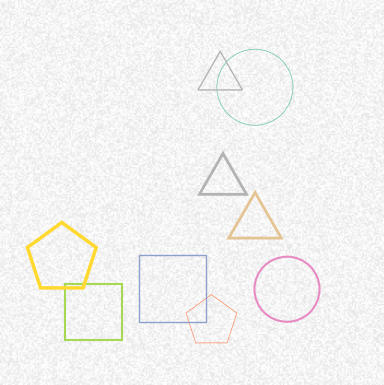[{"shape": "circle", "thickness": 0.5, "radius": 0.49, "center": [0.662, 0.773]}, {"shape": "pentagon", "thickness": 0.5, "radius": 0.35, "center": [0.549, 0.166]}, {"shape": "square", "thickness": 1, "radius": 0.44, "center": [0.448, 0.25]}, {"shape": "circle", "thickness": 1.5, "radius": 0.42, "center": [0.745, 0.249]}, {"shape": "square", "thickness": 1.5, "radius": 0.37, "center": [0.243, 0.189]}, {"shape": "pentagon", "thickness": 2.5, "radius": 0.47, "center": [0.161, 0.328]}, {"shape": "triangle", "thickness": 2, "radius": 0.39, "center": [0.662, 0.421]}, {"shape": "triangle", "thickness": 1, "radius": 0.33, "center": [0.572, 0.8]}, {"shape": "triangle", "thickness": 2, "radius": 0.35, "center": [0.579, 0.531]}]